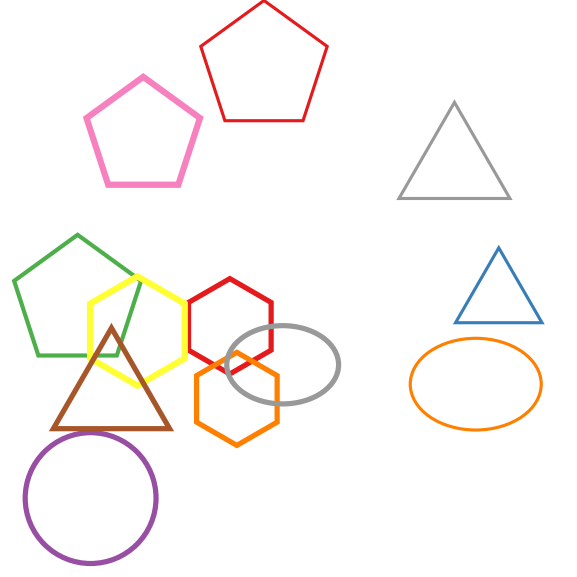[{"shape": "pentagon", "thickness": 1.5, "radius": 0.58, "center": [0.457, 0.883]}, {"shape": "hexagon", "thickness": 2.5, "radius": 0.41, "center": [0.398, 0.434]}, {"shape": "triangle", "thickness": 1.5, "radius": 0.43, "center": [0.864, 0.484]}, {"shape": "pentagon", "thickness": 2, "radius": 0.58, "center": [0.134, 0.477]}, {"shape": "circle", "thickness": 2.5, "radius": 0.57, "center": [0.157, 0.137]}, {"shape": "oval", "thickness": 1.5, "radius": 0.57, "center": [0.824, 0.334]}, {"shape": "hexagon", "thickness": 2.5, "radius": 0.4, "center": [0.41, 0.308]}, {"shape": "hexagon", "thickness": 3, "radius": 0.47, "center": [0.238, 0.426]}, {"shape": "triangle", "thickness": 2.5, "radius": 0.58, "center": [0.193, 0.315]}, {"shape": "pentagon", "thickness": 3, "radius": 0.52, "center": [0.248, 0.763]}, {"shape": "oval", "thickness": 2.5, "radius": 0.48, "center": [0.49, 0.367]}, {"shape": "triangle", "thickness": 1.5, "radius": 0.55, "center": [0.787, 0.711]}]